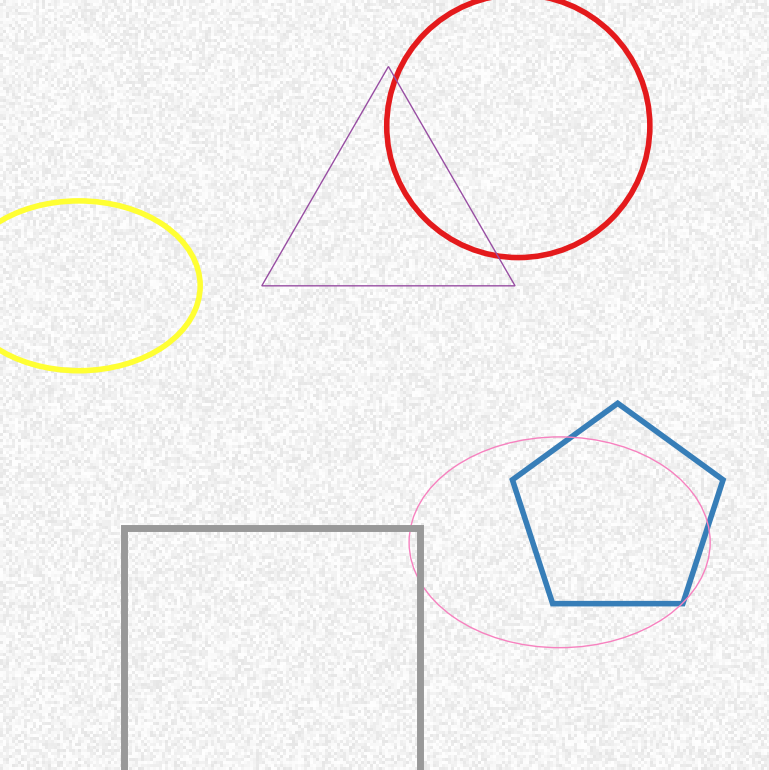[{"shape": "circle", "thickness": 2, "radius": 0.85, "center": [0.673, 0.836]}, {"shape": "pentagon", "thickness": 2, "radius": 0.72, "center": [0.802, 0.332]}, {"shape": "triangle", "thickness": 0.5, "radius": 0.95, "center": [0.504, 0.724]}, {"shape": "oval", "thickness": 2, "radius": 0.79, "center": [0.102, 0.629]}, {"shape": "oval", "thickness": 0.5, "radius": 0.98, "center": [0.727, 0.296]}, {"shape": "square", "thickness": 2.5, "radius": 0.96, "center": [0.353, 0.122]}]